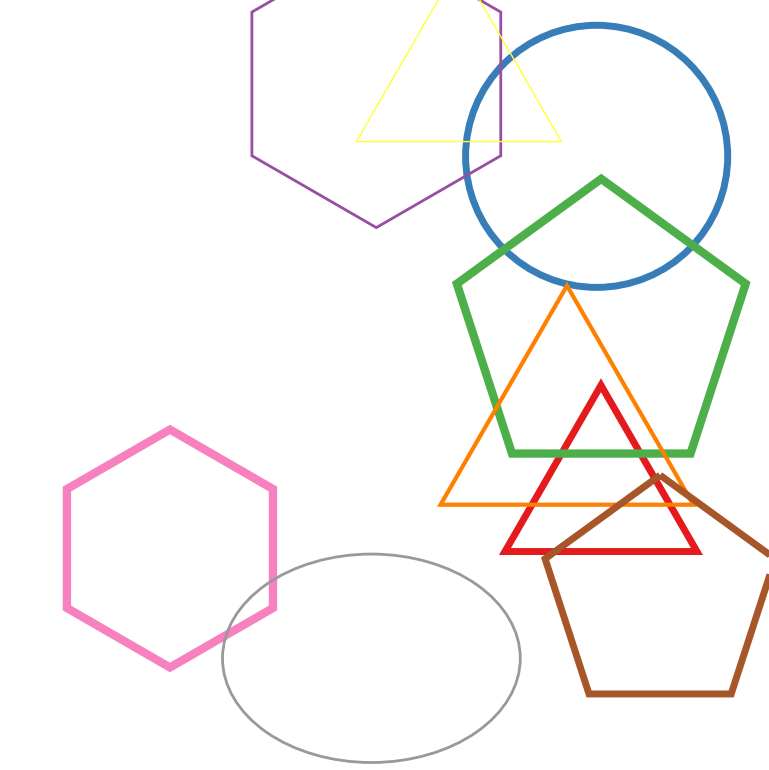[{"shape": "triangle", "thickness": 2.5, "radius": 0.72, "center": [0.78, 0.356]}, {"shape": "circle", "thickness": 2.5, "radius": 0.85, "center": [0.775, 0.797]}, {"shape": "pentagon", "thickness": 3, "radius": 0.99, "center": [0.781, 0.571]}, {"shape": "hexagon", "thickness": 1, "radius": 0.93, "center": [0.489, 0.891]}, {"shape": "triangle", "thickness": 1.5, "radius": 0.95, "center": [0.736, 0.439]}, {"shape": "triangle", "thickness": 0.5, "radius": 0.77, "center": [0.596, 0.893]}, {"shape": "pentagon", "thickness": 2.5, "radius": 0.79, "center": [0.857, 0.226]}, {"shape": "hexagon", "thickness": 3, "radius": 0.77, "center": [0.221, 0.288]}, {"shape": "oval", "thickness": 1, "radius": 0.97, "center": [0.482, 0.145]}]